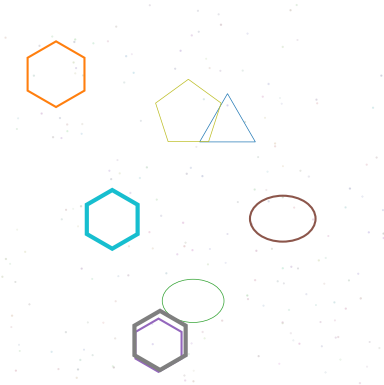[{"shape": "triangle", "thickness": 0.5, "radius": 0.42, "center": [0.591, 0.673]}, {"shape": "hexagon", "thickness": 1.5, "radius": 0.43, "center": [0.146, 0.807]}, {"shape": "oval", "thickness": 0.5, "radius": 0.4, "center": [0.502, 0.219]}, {"shape": "hexagon", "thickness": 1.5, "radius": 0.35, "center": [0.412, 0.103]}, {"shape": "oval", "thickness": 1.5, "radius": 0.43, "center": [0.734, 0.432]}, {"shape": "hexagon", "thickness": 3, "radius": 0.38, "center": [0.416, 0.116]}, {"shape": "pentagon", "thickness": 0.5, "radius": 0.45, "center": [0.489, 0.705]}, {"shape": "hexagon", "thickness": 3, "radius": 0.38, "center": [0.291, 0.43]}]